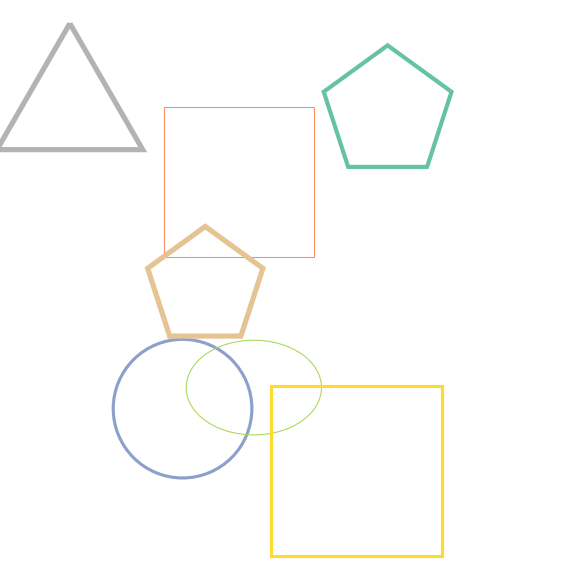[{"shape": "pentagon", "thickness": 2, "radius": 0.58, "center": [0.671, 0.804]}, {"shape": "square", "thickness": 0.5, "radius": 0.65, "center": [0.414, 0.684]}, {"shape": "circle", "thickness": 1.5, "radius": 0.6, "center": [0.316, 0.292]}, {"shape": "oval", "thickness": 0.5, "radius": 0.59, "center": [0.44, 0.328]}, {"shape": "square", "thickness": 1.5, "radius": 0.74, "center": [0.617, 0.184]}, {"shape": "pentagon", "thickness": 2.5, "radius": 0.52, "center": [0.355, 0.502]}, {"shape": "triangle", "thickness": 2.5, "radius": 0.73, "center": [0.121, 0.813]}]